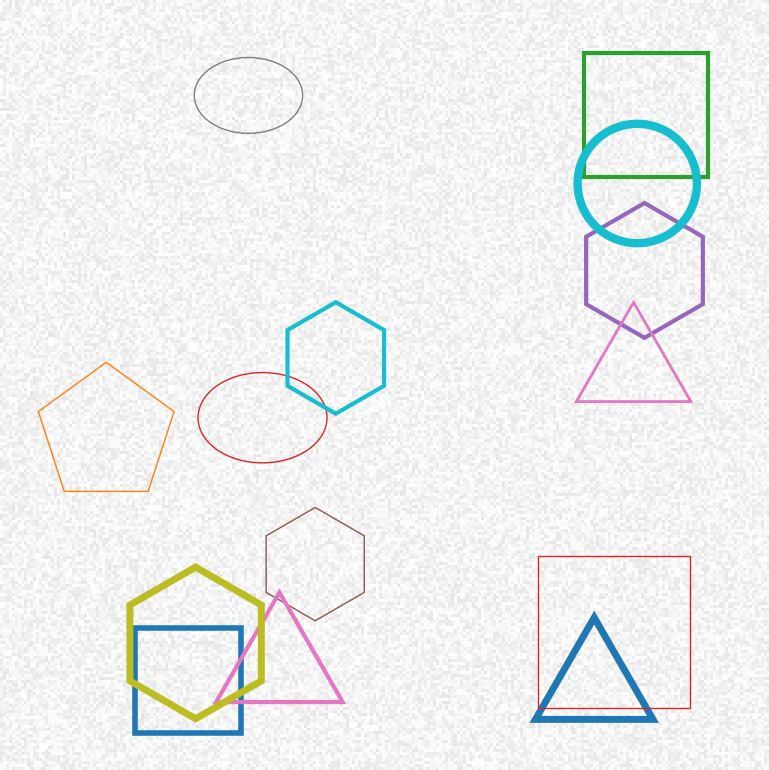[{"shape": "square", "thickness": 2, "radius": 0.34, "center": [0.244, 0.116]}, {"shape": "triangle", "thickness": 2.5, "radius": 0.44, "center": [0.772, 0.11]}, {"shape": "pentagon", "thickness": 0.5, "radius": 0.46, "center": [0.138, 0.437]}, {"shape": "square", "thickness": 1.5, "radius": 0.4, "center": [0.839, 0.85]}, {"shape": "square", "thickness": 0.5, "radius": 0.49, "center": [0.797, 0.18]}, {"shape": "oval", "thickness": 0.5, "radius": 0.42, "center": [0.341, 0.458]}, {"shape": "hexagon", "thickness": 1.5, "radius": 0.44, "center": [0.837, 0.649]}, {"shape": "hexagon", "thickness": 0.5, "radius": 0.37, "center": [0.409, 0.267]}, {"shape": "triangle", "thickness": 1, "radius": 0.43, "center": [0.823, 0.521]}, {"shape": "triangle", "thickness": 1.5, "radius": 0.47, "center": [0.363, 0.136]}, {"shape": "oval", "thickness": 0.5, "radius": 0.35, "center": [0.323, 0.876]}, {"shape": "hexagon", "thickness": 2.5, "radius": 0.49, "center": [0.254, 0.165]}, {"shape": "hexagon", "thickness": 1.5, "radius": 0.36, "center": [0.436, 0.535]}, {"shape": "circle", "thickness": 3, "radius": 0.39, "center": [0.828, 0.762]}]